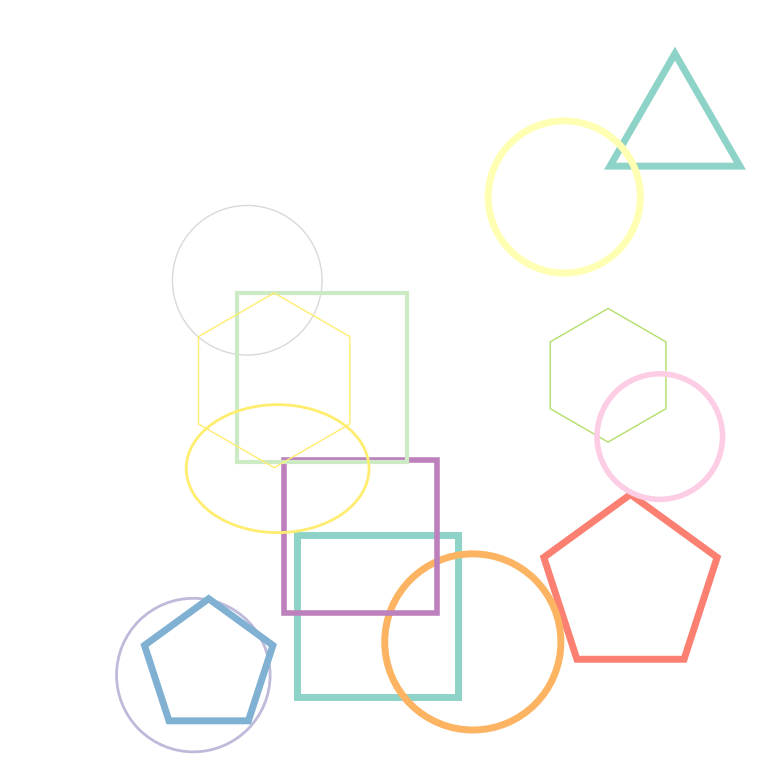[{"shape": "triangle", "thickness": 2.5, "radius": 0.49, "center": [0.877, 0.833]}, {"shape": "square", "thickness": 2.5, "radius": 0.52, "center": [0.49, 0.2]}, {"shape": "circle", "thickness": 2.5, "radius": 0.49, "center": [0.733, 0.744]}, {"shape": "circle", "thickness": 1, "radius": 0.5, "center": [0.251, 0.123]}, {"shape": "pentagon", "thickness": 2.5, "radius": 0.59, "center": [0.819, 0.24]}, {"shape": "pentagon", "thickness": 2.5, "radius": 0.44, "center": [0.271, 0.135]}, {"shape": "circle", "thickness": 2.5, "radius": 0.57, "center": [0.614, 0.166]}, {"shape": "hexagon", "thickness": 0.5, "radius": 0.43, "center": [0.79, 0.513]}, {"shape": "circle", "thickness": 2, "radius": 0.41, "center": [0.857, 0.433]}, {"shape": "circle", "thickness": 0.5, "radius": 0.49, "center": [0.321, 0.636]}, {"shape": "square", "thickness": 2, "radius": 0.5, "center": [0.468, 0.303]}, {"shape": "square", "thickness": 1.5, "radius": 0.55, "center": [0.418, 0.51]}, {"shape": "oval", "thickness": 1, "radius": 0.59, "center": [0.361, 0.391]}, {"shape": "hexagon", "thickness": 0.5, "radius": 0.57, "center": [0.356, 0.506]}]